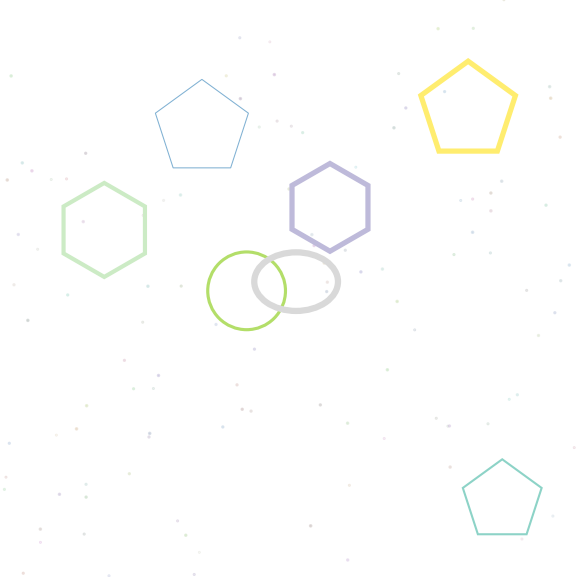[{"shape": "pentagon", "thickness": 1, "radius": 0.36, "center": [0.87, 0.132]}, {"shape": "hexagon", "thickness": 2.5, "radius": 0.38, "center": [0.571, 0.64]}, {"shape": "pentagon", "thickness": 0.5, "radius": 0.42, "center": [0.35, 0.777]}, {"shape": "circle", "thickness": 1.5, "radius": 0.34, "center": [0.427, 0.496]}, {"shape": "oval", "thickness": 3, "radius": 0.36, "center": [0.513, 0.511]}, {"shape": "hexagon", "thickness": 2, "radius": 0.41, "center": [0.181, 0.601]}, {"shape": "pentagon", "thickness": 2.5, "radius": 0.43, "center": [0.811, 0.807]}]